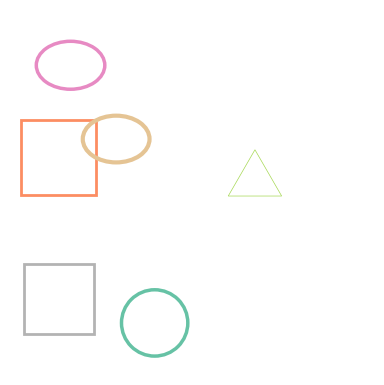[{"shape": "circle", "thickness": 2.5, "radius": 0.43, "center": [0.402, 0.161]}, {"shape": "square", "thickness": 2, "radius": 0.49, "center": [0.152, 0.591]}, {"shape": "oval", "thickness": 2.5, "radius": 0.44, "center": [0.183, 0.83]}, {"shape": "triangle", "thickness": 0.5, "radius": 0.4, "center": [0.662, 0.531]}, {"shape": "oval", "thickness": 3, "radius": 0.43, "center": [0.302, 0.639]}, {"shape": "square", "thickness": 2, "radius": 0.45, "center": [0.152, 0.222]}]